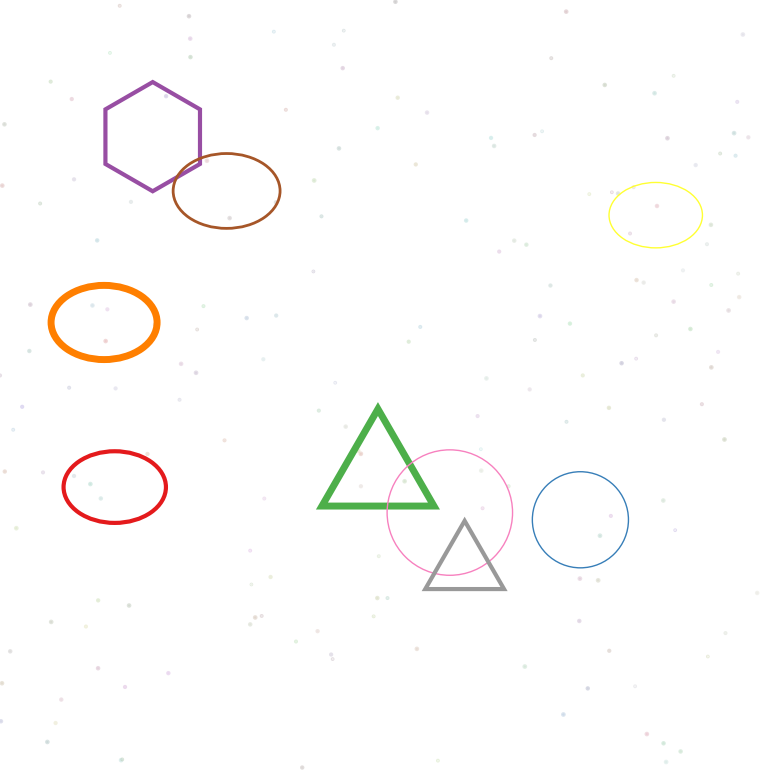[{"shape": "oval", "thickness": 1.5, "radius": 0.33, "center": [0.149, 0.367]}, {"shape": "circle", "thickness": 0.5, "radius": 0.31, "center": [0.754, 0.325]}, {"shape": "triangle", "thickness": 2.5, "radius": 0.42, "center": [0.491, 0.385]}, {"shape": "hexagon", "thickness": 1.5, "radius": 0.35, "center": [0.198, 0.823]}, {"shape": "oval", "thickness": 2.5, "radius": 0.34, "center": [0.135, 0.581]}, {"shape": "oval", "thickness": 0.5, "radius": 0.3, "center": [0.852, 0.721]}, {"shape": "oval", "thickness": 1, "radius": 0.35, "center": [0.294, 0.752]}, {"shape": "circle", "thickness": 0.5, "radius": 0.41, "center": [0.584, 0.334]}, {"shape": "triangle", "thickness": 1.5, "radius": 0.3, "center": [0.603, 0.265]}]